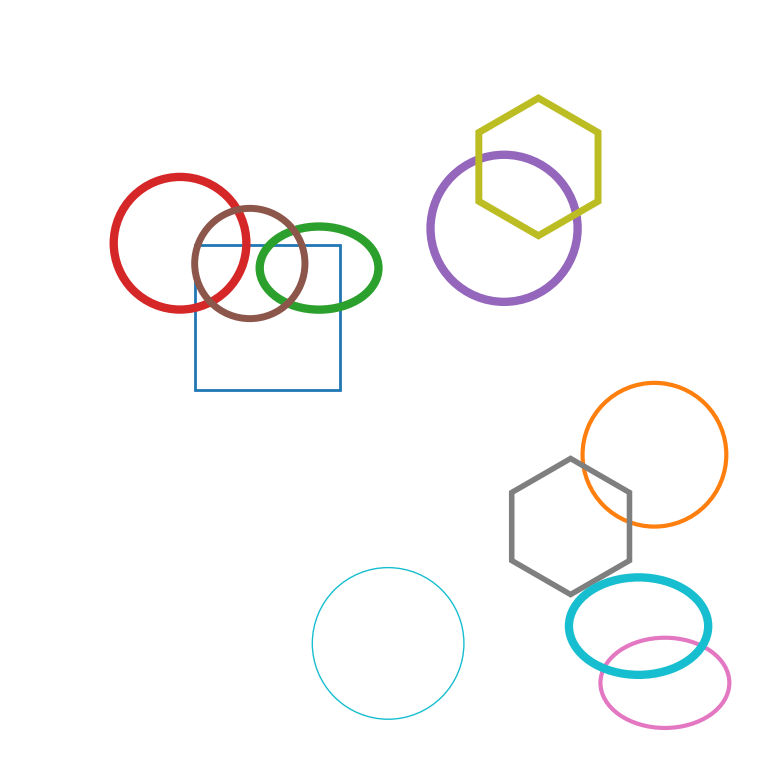[{"shape": "square", "thickness": 1, "radius": 0.47, "center": [0.348, 0.588]}, {"shape": "circle", "thickness": 1.5, "radius": 0.47, "center": [0.85, 0.409]}, {"shape": "oval", "thickness": 3, "radius": 0.39, "center": [0.414, 0.652]}, {"shape": "circle", "thickness": 3, "radius": 0.43, "center": [0.234, 0.684]}, {"shape": "circle", "thickness": 3, "radius": 0.48, "center": [0.655, 0.703]}, {"shape": "circle", "thickness": 2.5, "radius": 0.36, "center": [0.324, 0.658]}, {"shape": "oval", "thickness": 1.5, "radius": 0.42, "center": [0.863, 0.113]}, {"shape": "hexagon", "thickness": 2, "radius": 0.44, "center": [0.741, 0.316]}, {"shape": "hexagon", "thickness": 2.5, "radius": 0.45, "center": [0.699, 0.783]}, {"shape": "circle", "thickness": 0.5, "radius": 0.49, "center": [0.504, 0.164]}, {"shape": "oval", "thickness": 3, "radius": 0.45, "center": [0.829, 0.187]}]